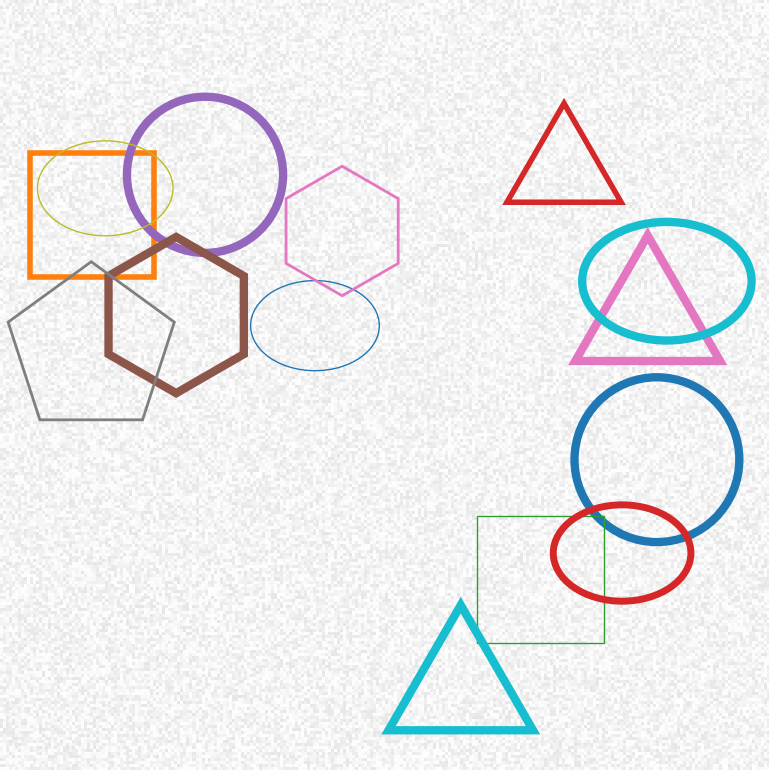[{"shape": "oval", "thickness": 0.5, "radius": 0.42, "center": [0.409, 0.577]}, {"shape": "circle", "thickness": 3, "radius": 0.54, "center": [0.853, 0.403]}, {"shape": "square", "thickness": 2, "radius": 0.4, "center": [0.119, 0.721]}, {"shape": "square", "thickness": 0.5, "radius": 0.41, "center": [0.702, 0.247]}, {"shape": "oval", "thickness": 2.5, "radius": 0.45, "center": [0.808, 0.282]}, {"shape": "triangle", "thickness": 2, "radius": 0.43, "center": [0.733, 0.78]}, {"shape": "circle", "thickness": 3, "radius": 0.51, "center": [0.266, 0.773]}, {"shape": "hexagon", "thickness": 3, "radius": 0.51, "center": [0.229, 0.591]}, {"shape": "hexagon", "thickness": 1, "radius": 0.42, "center": [0.444, 0.7]}, {"shape": "triangle", "thickness": 3, "radius": 0.54, "center": [0.841, 0.585]}, {"shape": "pentagon", "thickness": 1, "radius": 0.57, "center": [0.118, 0.547]}, {"shape": "oval", "thickness": 0.5, "radius": 0.44, "center": [0.137, 0.755]}, {"shape": "oval", "thickness": 3, "radius": 0.55, "center": [0.866, 0.635]}, {"shape": "triangle", "thickness": 3, "radius": 0.54, "center": [0.598, 0.106]}]